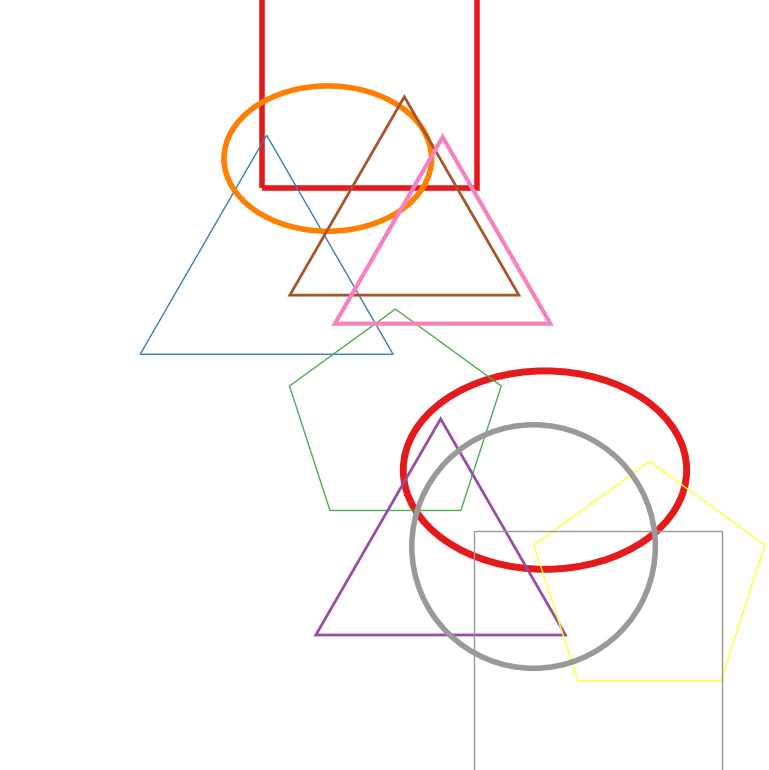[{"shape": "square", "thickness": 2, "radius": 0.7, "center": [0.48, 0.895]}, {"shape": "oval", "thickness": 2.5, "radius": 0.92, "center": [0.708, 0.389]}, {"shape": "triangle", "thickness": 0.5, "radius": 0.95, "center": [0.346, 0.635]}, {"shape": "pentagon", "thickness": 0.5, "radius": 0.72, "center": [0.513, 0.454]}, {"shape": "triangle", "thickness": 1, "radius": 0.94, "center": [0.572, 0.269]}, {"shape": "oval", "thickness": 2, "radius": 0.67, "center": [0.426, 0.794]}, {"shape": "pentagon", "thickness": 0.5, "radius": 0.79, "center": [0.843, 0.243]}, {"shape": "triangle", "thickness": 1, "radius": 0.86, "center": [0.525, 0.703]}, {"shape": "triangle", "thickness": 1.5, "radius": 0.81, "center": [0.575, 0.66]}, {"shape": "square", "thickness": 0.5, "radius": 0.8, "center": [0.777, 0.15]}, {"shape": "circle", "thickness": 2, "radius": 0.79, "center": [0.693, 0.29]}]